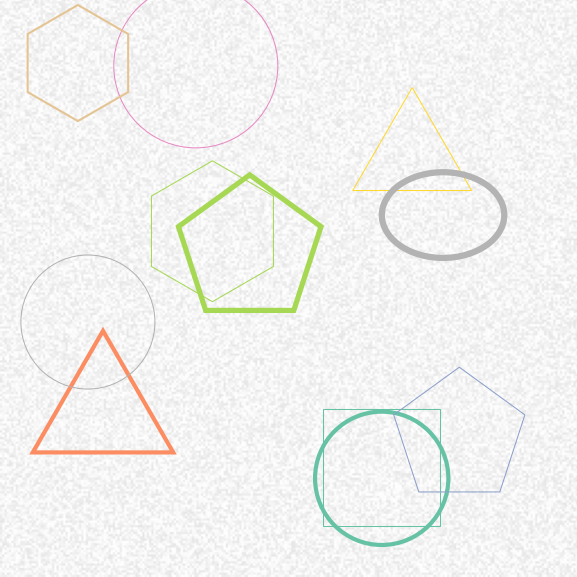[{"shape": "square", "thickness": 0.5, "radius": 0.51, "center": [0.66, 0.19]}, {"shape": "circle", "thickness": 2, "radius": 0.58, "center": [0.661, 0.171]}, {"shape": "triangle", "thickness": 2, "radius": 0.7, "center": [0.178, 0.286]}, {"shape": "pentagon", "thickness": 0.5, "radius": 0.6, "center": [0.795, 0.244]}, {"shape": "circle", "thickness": 0.5, "radius": 0.71, "center": [0.339, 0.885]}, {"shape": "pentagon", "thickness": 2.5, "radius": 0.65, "center": [0.432, 0.567]}, {"shape": "hexagon", "thickness": 0.5, "radius": 0.61, "center": [0.368, 0.599]}, {"shape": "triangle", "thickness": 0.5, "radius": 0.59, "center": [0.714, 0.729]}, {"shape": "hexagon", "thickness": 1, "radius": 0.5, "center": [0.135, 0.89]}, {"shape": "oval", "thickness": 3, "radius": 0.53, "center": [0.767, 0.627]}, {"shape": "circle", "thickness": 0.5, "radius": 0.58, "center": [0.152, 0.442]}]